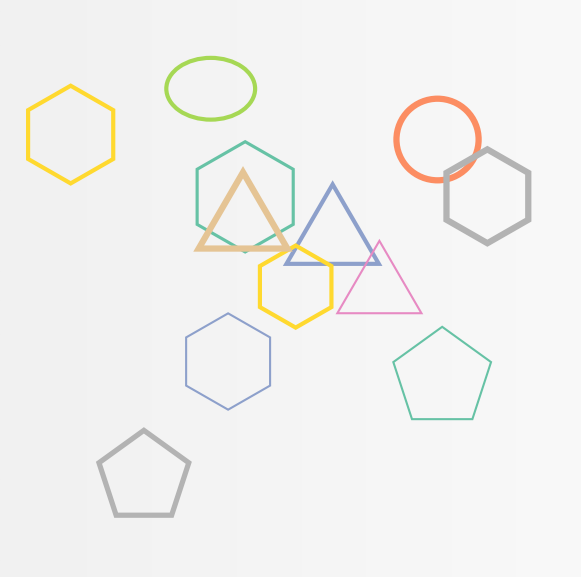[{"shape": "pentagon", "thickness": 1, "radius": 0.44, "center": [0.761, 0.345]}, {"shape": "hexagon", "thickness": 1.5, "radius": 0.48, "center": [0.422, 0.658]}, {"shape": "circle", "thickness": 3, "radius": 0.35, "center": [0.753, 0.758]}, {"shape": "hexagon", "thickness": 1, "radius": 0.42, "center": [0.392, 0.373]}, {"shape": "triangle", "thickness": 2, "radius": 0.46, "center": [0.572, 0.588]}, {"shape": "triangle", "thickness": 1, "radius": 0.42, "center": [0.653, 0.499]}, {"shape": "oval", "thickness": 2, "radius": 0.38, "center": [0.363, 0.845]}, {"shape": "hexagon", "thickness": 2, "radius": 0.36, "center": [0.509, 0.503]}, {"shape": "hexagon", "thickness": 2, "radius": 0.42, "center": [0.122, 0.766]}, {"shape": "triangle", "thickness": 3, "radius": 0.44, "center": [0.418, 0.613]}, {"shape": "hexagon", "thickness": 3, "radius": 0.41, "center": [0.838, 0.659]}, {"shape": "pentagon", "thickness": 2.5, "radius": 0.41, "center": [0.248, 0.173]}]